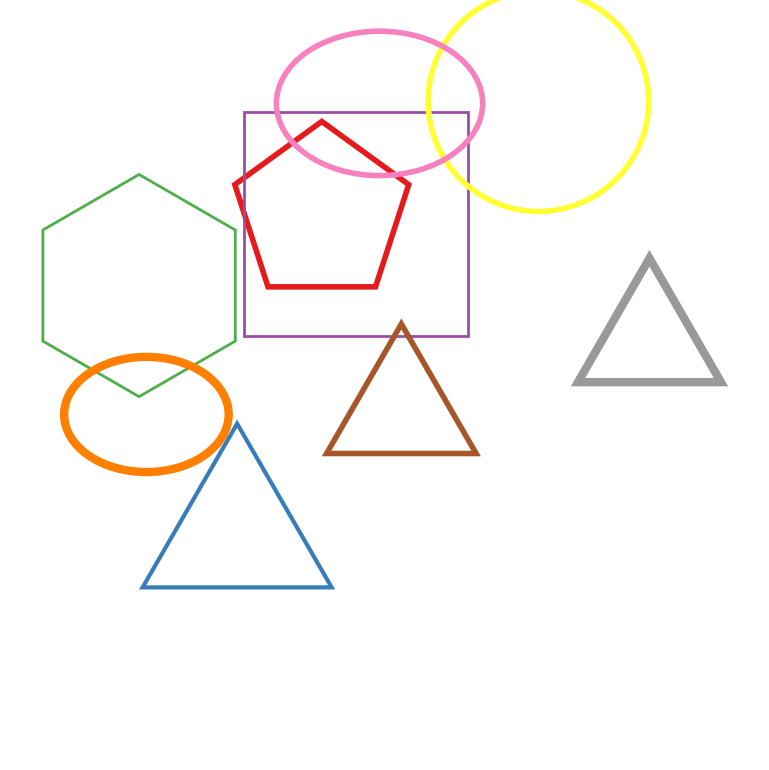[{"shape": "pentagon", "thickness": 2, "radius": 0.59, "center": [0.418, 0.724]}, {"shape": "triangle", "thickness": 1.5, "radius": 0.71, "center": [0.308, 0.308]}, {"shape": "hexagon", "thickness": 1, "radius": 0.72, "center": [0.181, 0.629]}, {"shape": "square", "thickness": 1, "radius": 0.73, "center": [0.463, 0.71]}, {"shape": "oval", "thickness": 3, "radius": 0.53, "center": [0.19, 0.462]}, {"shape": "circle", "thickness": 2, "radius": 0.72, "center": [0.699, 0.869]}, {"shape": "triangle", "thickness": 2, "radius": 0.56, "center": [0.521, 0.467]}, {"shape": "oval", "thickness": 2, "radius": 0.67, "center": [0.493, 0.866]}, {"shape": "triangle", "thickness": 3, "radius": 0.54, "center": [0.843, 0.557]}]